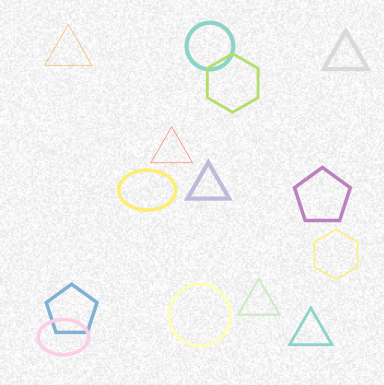[{"shape": "circle", "thickness": 3, "radius": 0.3, "center": [0.545, 0.88]}, {"shape": "triangle", "thickness": 2, "radius": 0.32, "center": [0.807, 0.137]}, {"shape": "circle", "thickness": 2, "radius": 0.4, "center": [0.519, 0.182]}, {"shape": "triangle", "thickness": 3, "radius": 0.31, "center": [0.541, 0.515]}, {"shape": "triangle", "thickness": 0.5, "radius": 0.31, "center": [0.446, 0.608]}, {"shape": "pentagon", "thickness": 2.5, "radius": 0.35, "center": [0.186, 0.193]}, {"shape": "triangle", "thickness": 0.5, "radius": 0.35, "center": [0.177, 0.866]}, {"shape": "hexagon", "thickness": 2, "radius": 0.38, "center": [0.604, 0.784]}, {"shape": "oval", "thickness": 2.5, "radius": 0.33, "center": [0.165, 0.124]}, {"shape": "triangle", "thickness": 3, "radius": 0.33, "center": [0.898, 0.854]}, {"shape": "pentagon", "thickness": 2.5, "radius": 0.38, "center": [0.837, 0.489]}, {"shape": "triangle", "thickness": 1.5, "radius": 0.31, "center": [0.672, 0.214]}, {"shape": "oval", "thickness": 2.5, "radius": 0.37, "center": [0.382, 0.506]}, {"shape": "hexagon", "thickness": 1, "radius": 0.32, "center": [0.873, 0.339]}]